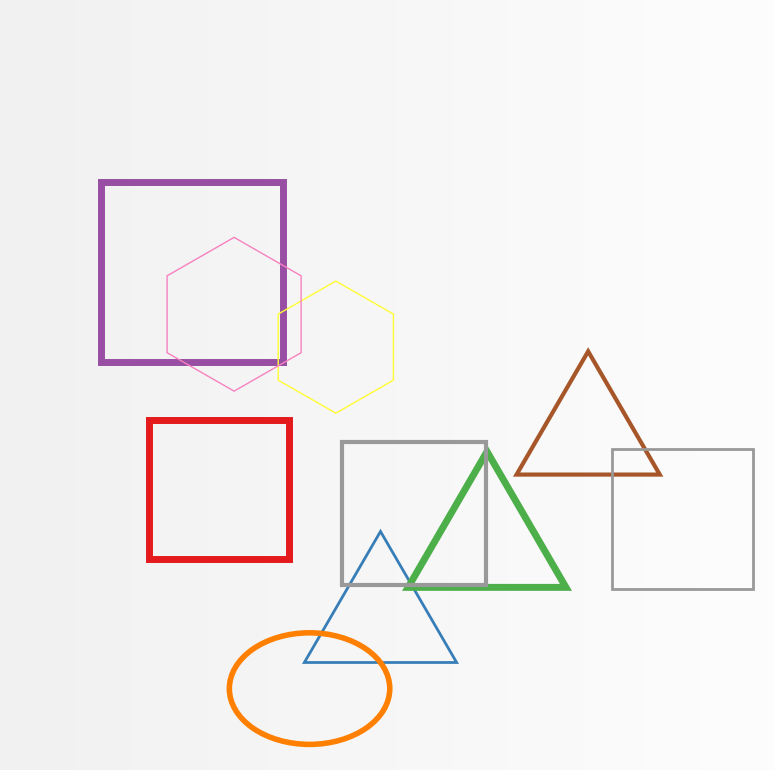[{"shape": "square", "thickness": 2.5, "radius": 0.45, "center": [0.282, 0.365]}, {"shape": "triangle", "thickness": 1, "radius": 0.57, "center": [0.491, 0.196]}, {"shape": "triangle", "thickness": 2.5, "radius": 0.59, "center": [0.628, 0.296]}, {"shape": "square", "thickness": 2.5, "radius": 0.58, "center": [0.248, 0.646]}, {"shape": "oval", "thickness": 2, "radius": 0.52, "center": [0.399, 0.106]}, {"shape": "hexagon", "thickness": 0.5, "radius": 0.43, "center": [0.433, 0.549]}, {"shape": "triangle", "thickness": 1.5, "radius": 0.53, "center": [0.759, 0.437]}, {"shape": "hexagon", "thickness": 0.5, "radius": 0.5, "center": [0.302, 0.592]}, {"shape": "square", "thickness": 1.5, "radius": 0.46, "center": [0.534, 0.333]}, {"shape": "square", "thickness": 1, "radius": 0.45, "center": [0.881, 0.326]}]